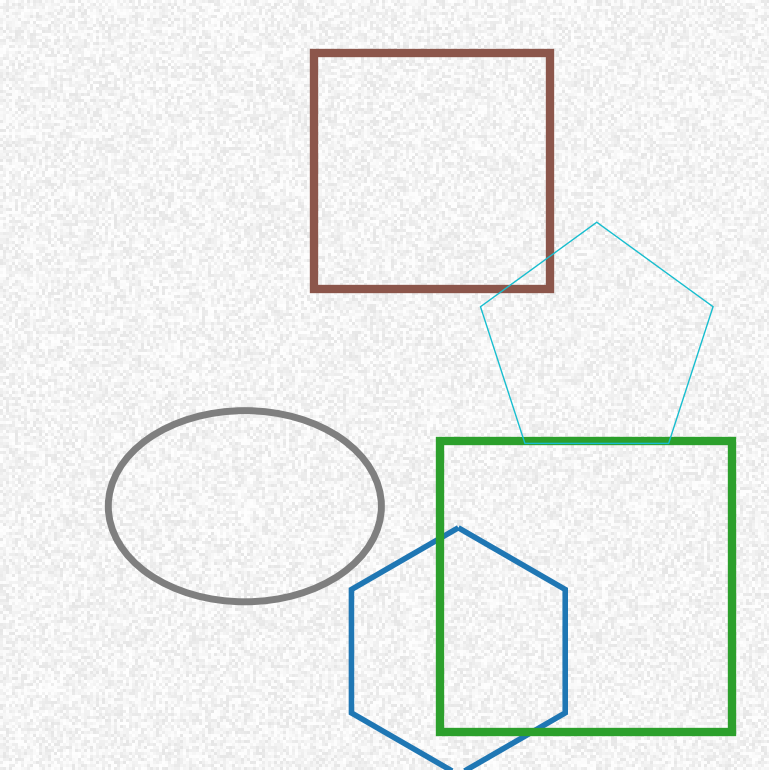[{"shape": "hexagon", "thickness": 2, "radius": 0.8, "center": [0.595, 0.154]}, {"shape": "square", "thickness": 3, "radius": 0.95, "center": [0.761, 0.238]}, {"shape": "square", "thickness": 3, "radius": 0.76, "center": [0.561, 0.778]}, {"shape": "oval", "thickness": 2.5, "radius": 0.89, "center": [0.318, 0.343]}, {"shape": "pentagon", "thickness": 0.5, "radius": 0.79, "center": [0.775, 0.553]}]